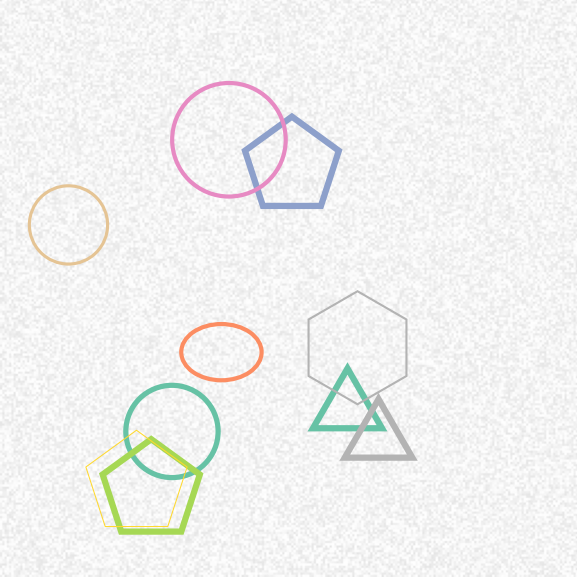[{"shape": "circle", "thickness": 2.5, "radius": 0.4, "center": [0.298, 0.252]}, {"shape": "triangle", "thickness": 3, "radius": 0.35, "center": [0.602, 0.292]}, {"shape": "oval", "thickness": 2, "radius": 0.35, "center": [0.383, 0.389]}, {"shape": "pentagon", "thickness": 3, "radius": 0.43, "center": [0.505, 0.712]}, {"shape": "circle", "thickness": 2, "radius": 0.49, "center": [0.396, 0.757]}, {"shape": "pentagon", "thickness": 3, "radius": 0.44, "center": [0.262, 0.15]}, {"shape": "pentagon", "thickness": 0.5, "radius": 0.46, "center": [0.236, 0.162]}, {"shape": "circle", "thickness": 1.5, "radius": 0.34, "center": [0.119, 0.61]}, {"shape": "triangle", "thickness": 3, "radius": 0.34, "center": [0.655, 0.24]}, {"shape": "hexagon", "thickness": 1, "radius": 0.49, "center": [0.619, 0.397]}]